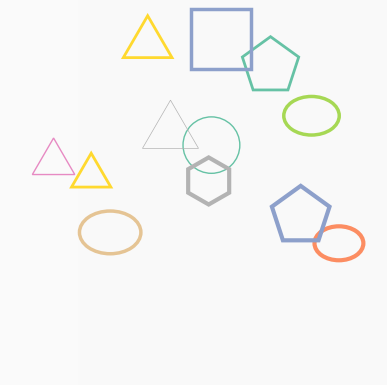[{"shape": "circle", "thickness": 1, "radius": 0.37, "center": [0.546, 0.623]}, {"shape": "pentagon", "thickness": 2, "radius": 0.38, "center": [0.698, 0.828]}, {"shape": "oval", "thickness": 3, "radius": 0.32, "center": [0.875, 0.368]}, {"shape": "square", "thickness": 2.5, "radius": 0.39, "center": [0.57, 0.898]}, {"shape": "pentagon", "thickness": 3, "radius": 0.39, "center": [0.776, 0.439]}, {"shape": "triangle", "thickness": 1, "radius": 0.32, "center": [0.138, 0.578]}, {"shape": "oval", "thickness": 2.5, "radius": 0.36, "center": [0.804, 0.699]}, {"shape": "triangle", "thickness": 2, "radius": 0.36, "center": [0.381, 0.887]}, {"shape": "triangle", "thickness": 2, "radius": 0.29, "center": [0.235, 0.543]}, {"shape": "oval", "thickness": 2.5, "radius": 0.4, "center": [0.284, 0.396]}, {"shape": "hexagon", "thickness": 3, "radius": 0.31, "center": [0.539, 0.53]}, {"shape": "triangle", "thickness": 0.5, "radius": 0.42, "center": [0.44, 0.656]}]